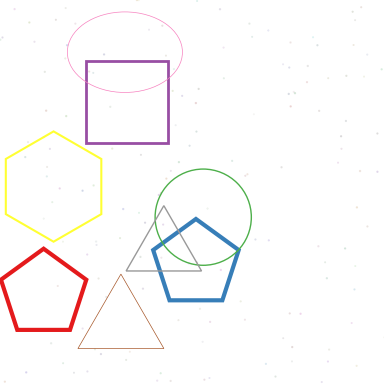[{"shape": "pentagon", "thickness": 3, "radius": 0.58, "center": [0.113, 0.237]}, {"shape": "pentagon", "thickness": 3, "radius": 0.58, "center": [0.509, 0.314]}, {"shape": "circle", "thickness": 1, "radius": 0.62, "center": [0.528, 0.436]}, {"shape": "square", "thickness": 2, "radius": 0.53, "center": [0.33, 0.735]}, {"shape": "hexagon", "thickness": 1.5, "radius": 0.72, "center": [0.139, 0.515]}, {"shape": "triangle", "thickness": 0.5, "radius": 0.64, "center": [0.314, 0.159]}, {"shape": "oval", "thickness": 0.5, "radius": 0.75, "center": [0.324, 0.864]}, {"shape": "triangle", "thickness": 1, "radius": 0.57, "center": [0.426, 0.353]}]